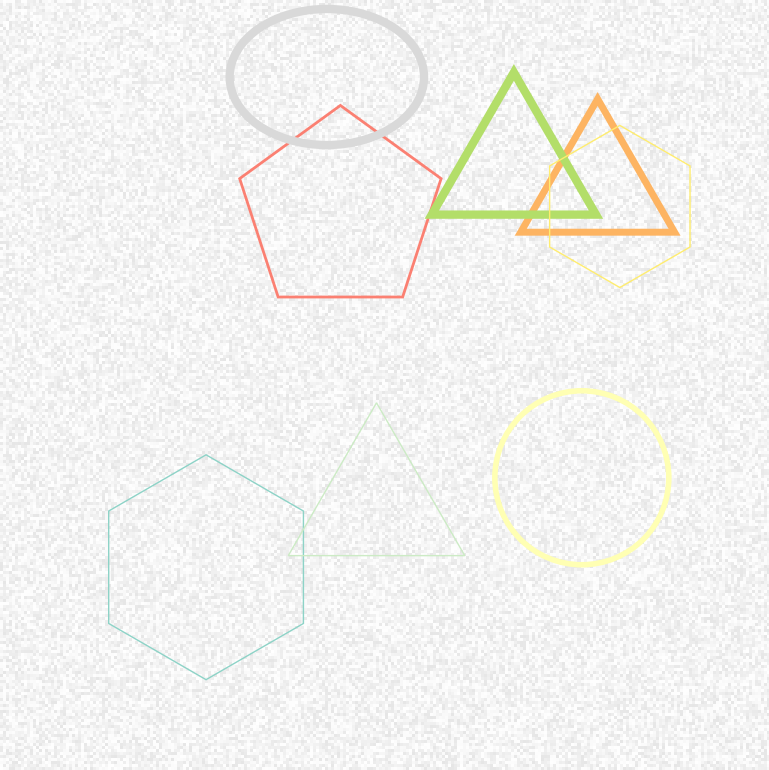[{"shape": "hexagon", "thickness": 0.5, "radius": 0.73, "center": [0.268, 0.263]}, {"shape": "circle", "thickness": 2, "radius": 0.56, "center": [0.756, 0.38]}, {"shape": "pentagon", "thickness": 1, "radius": 0.69, "center": [0.442, 0.726]}, {"shape": "triangle", "thickness": 2.5, "radius": 0.58, "center": [0.776, 0.756]}, {"shape": "triangle", "thickness": 3, "radius": 0.62, "center": [0.667, 0.783]}, {"shape": "oval", "thickness": 3, "radius": 0.63, "center": [0.424, 0.9]}, {"shape": "triangle", "thickness": 0.5, "radius": 0.66, "center": [0.489, 0.345]}, {"shape": "hexagon", "thickness": 0.5, "radius": 0.53, "center": [0.805, 0.732]}]